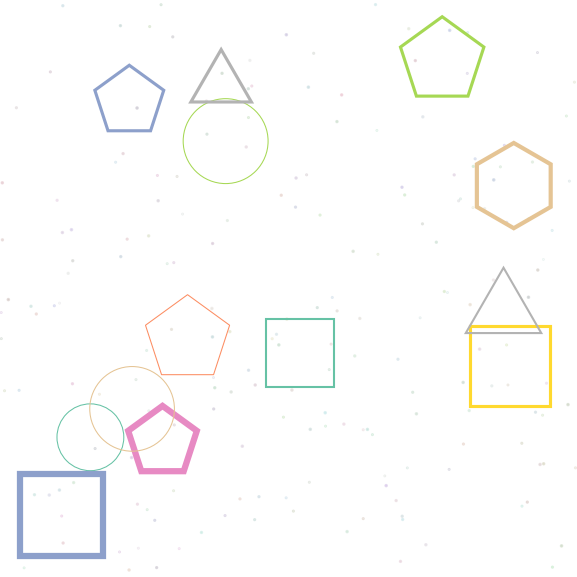[{"shape": "square", "thickness": 1, "radius": 0.3, "center": [0.519, 0.388]}, {"shape": "circle", "thickness": 0.5, "radius": 0.29, "center": [0.157, 0.242]}, {"shape": "pentagon", "thickness": 0.5, "radius": 0.38, "center": [0.325, 0.412]}, {"shape": "pentagon", "thickness": 1.5, "radius": 0.31, "center": [0.224, 0.823]}, {"shape": "square", "thickness": 3, "radius": 0.36, "center": [0.107, 0.108]}, {"shape": "pentagon", "thickness": 3, "radius": 0.31, "center": [0.281, 0.234]}, {"shape": "pentagon", "thickness": 1.5, "radius": 0.38, "center": [0.766, 0.894]}, {"shape": "circle", "thickness": 0.5, "radius": 0.37, "center": [0.391, 0.755]}, {"shape": "square", "thickness": 1.5, "radius": 0.35, "center": [0.883, 0.365]}, {"shape": "hexagon", "thickness": 2, "radius": 0.37, "center": [0.89, 0.678]}, {"shape": "circle", "thickness": 0.5, "radius": 0.37, "center": [0.229, 0.291]}, {"shape": "triangle", "thickness": 1, "radius": 0.38, "center": [0.872, 0.46]}, {"shape": "triangle", "thickness": 1.5, "radius": 0.3, "center": [0.383, 0.853]}]